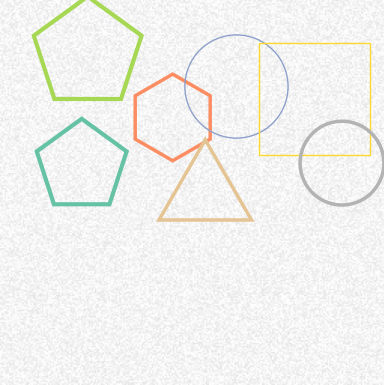[{"shape": "pentagon", "thickness": 3, "radius": 0.61, "center": [0.212, 0.569]}, {"shape": "hexagon", "thickness": 2.5, "radius": 0.56, "center": [0.449, 0.695]}, {"shape": "circle", "thickness": 1, "radius": 0.67, "center": [0.614, 0.775]}, {"shape": "pentagon", "thickness": 3, "radius": 0.74, "center": [0.228, 0.862]}, {"shape": "square", "thickness": 1, "radius": 0.72, "center": [0.817, 0.743]}, {"shape": "triangle", "thickness": 2.5, "radius": 0.69, "center": [0.533, 0.498]}, {"shape": "circle", "thickness": 2.5, "radius": 0.54, "center": [0.888, 0.576]}]